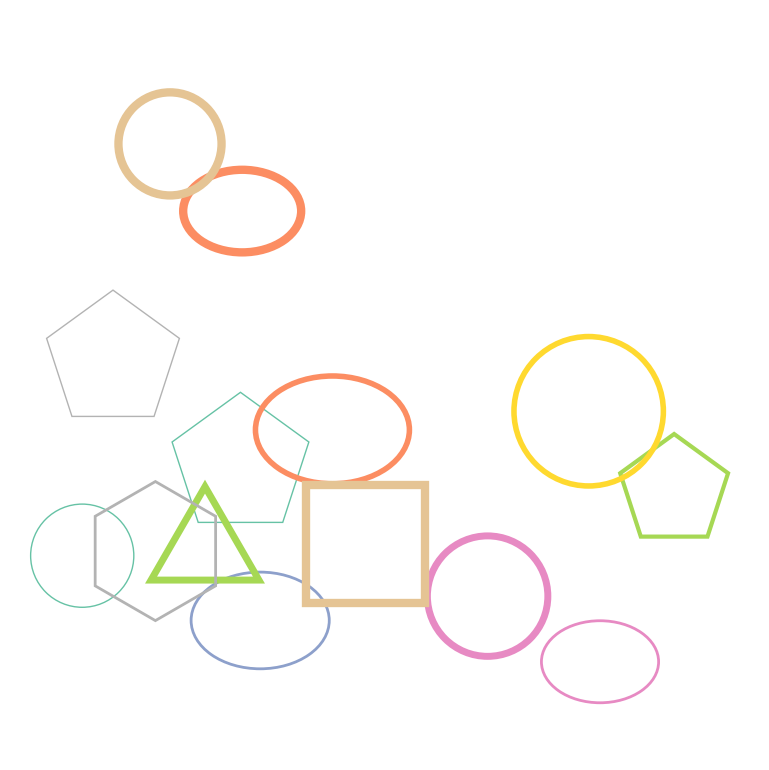[{"shape": "circle", "thickness": 0.5, "radius": 0.34, "center": [0.107, 0.278]}, {"shape": "pentagon", "thickness": 0.5, "radius": 0.47, "center": [0.312, 0.397]}, {"shape": "oval", "thickness": 3, "radius": 0.38, "center": [0.315, 0.726]}, {"shape": "oval", "thickness": 2, "radius": 0.5, "center": [0.432, 0.442]}, {"shape": "oval", "thickness": 1, "radius": 0.45, "center": [0.338, 0.194]}, {"shape": "circle", "thickness": 2.5, "radius": 0.39, "center": [0.633, 0.226]}, {"shape": "oval", "thickness": 1, "radius": 0.38, "center": [0.779, 0.141]}, {"shape": "pentagon", "thickness": 1.5, "radius": 0.37, "center": [0.875, 0.363]}, {"shape": "triangle", "thickness": 2.5, "radius": 0.4, "center": [0.266, 0.287]}, {"shape": "circle", "thickness": 2, "radius": 0.49, "center": [0.765, 0.466]}, {"shape": "circle", "thickness": 3, "radius": 0.33, "center": [0.221, 0.813]}, {"shape": "square", "thickness": 3, "radius": 0.39, "center": [0.475, 0.294]}, {"shape": "hexagon", "thickness": 1, "radius": 0.45, "center": [0.202, 0.284]}, {"shape": "pentagon", "thickness": 0.5, "radius": 0.45, "center": [0.147, 0.533]}]